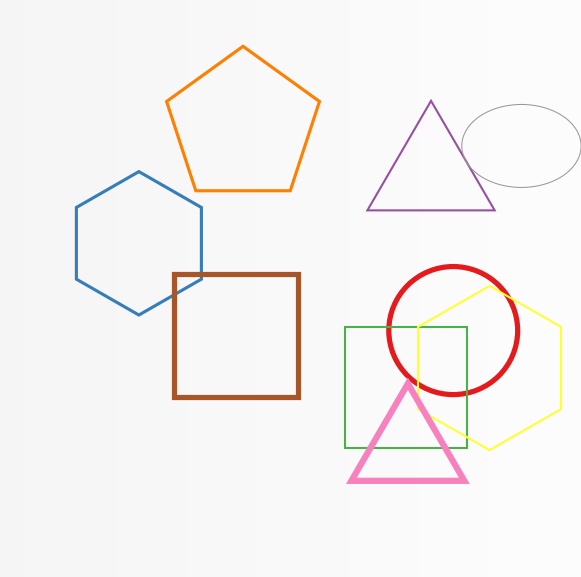[{"shape": "circle", "thickness": 2.5, "radius": 0.55, "center": [0.78, 0.427]}, {"shape": "hexagon", "thickness": 1.5, "radius": 0.62, "center": [0.239, 0.578]}, {"shape": "square", "thickness": 1, "radius": 0.53, "center": [0.698, 0.328]}, {"shape": "triangle", "thickness": 1, "radius": 0.63, "center": [0.742, 0.698]}, {"shape": "pentagon", "thickness": 1.5, "radius": 0.69, "center": [0.418, 0.781]}, {"shape": "hexagon", "thickness": 1, "radius": 0.71, "center": [0.842, 0.362]}, {"shape": "square", "thickness": 2.5, "radius": 0.53, "center": [0.406, 0.418]}, {"shape": "triangle", "thickness": 3, "radius": 0.56, "center": [0.702, 0.223]}, {"shape": "oval", "thickness": 0.5, "radius": 0.51, "center": [0.897, 0.746]}]